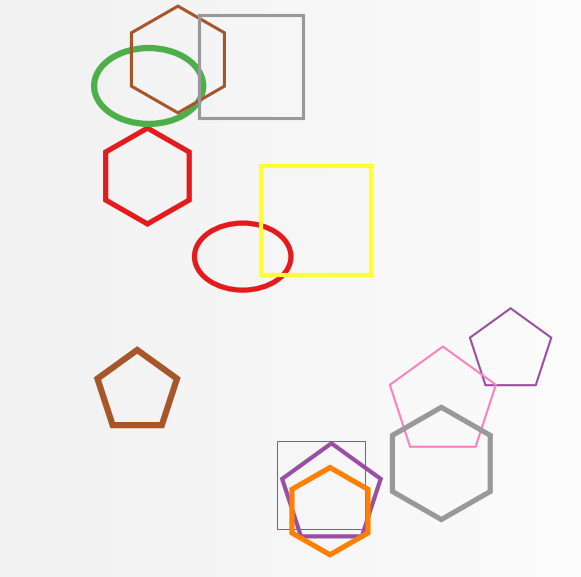[{"shape": "oval", "thickness": 2.5, "radius": 0.41, "center": [0.418, 0.555]}, {"shape": "hexagon", "thickness": 2.5, "radius": 0.42, "center": [0.254, 0.694]}, {"shape": "square", "thickness": 0.5, "radius": 0.38, "center": [0.552, 0.159]}, {"shape": "oval", "thickness": 3, "radius": 0.47, "center": [0.256, 0.85]}, {"shape": "pentagon", "thickness": 1, "radius": 0.37, "center": [0.878, 0.392]}, {"shape": "pentagon", "thickness": 2, "radius": 0.45, "center": [0.57, 0.142]}, {"shape": "hexagon", "thickness": 2.5, "radius": 0.38, "center": [0.568, 0.114]}, {"shape": "square", "thickness": 2, "radius": 0.47, "center": [0.543, 0.617]}, {"shape": "pentagon", "thickness": 3, "radius": 0.36, "center": [0.236, 0.321]}, {"shape": "hexagon", "thickness": 1.5, "radius": 0.46, "center": [0.306, 0.896]}, {"shape": "pentagon", "thickness": 1, "radius": 0.48, "center": [0.762, 0.303]}, {"shape": "square", "thickness": 1.5, "radius": 0.45, "center": [0.432, 0.884]}, {"shape": "hexagon", "thickness": 2.5, "radius": 0.49, "center": [0.759, 0.197]}]